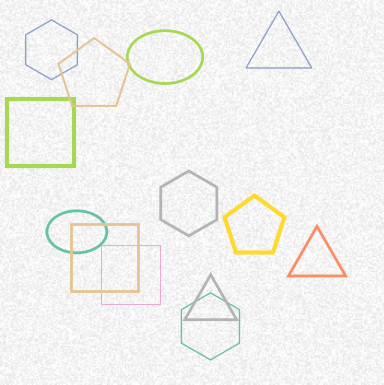[{"shape": "oval", "thickness": 2, "radius": 0.39, "center": [0.2, 0.398]}, {"shape": "hexagon", "thickness": 1, "radius": 0.44, "center": [0.547, 0.152]}, {"shape": "triangle", "thickness": 2, "radius": 0.43, "center": [0.823, 0.326]}, {"shape": "triangle", "thickness": 1, "radius": 0.49, "center": [0.724, 0.873]}, {"shape": "hexagon", "thickness": 1, "radius": 0.39, "center": [0.134, 0.871]}, {"shape": "square", "thickness": 0.5, "radius": 0.38, "center": [0.34, 0.287]}, {"shape": "oval", "thickness": 2, "radius": 0.49, "center": [0.429, 0.852]}, {"shape": "square", "thickness": 3, "radius": 0.44, "center": [0.105, 0.656]}, {"shape": "pentagon", "thickness": 3, "radius": 0.41, "center": [0.661, 0.41]}, {"shape": "pentagon", "thickness": 1.5, "radius": 0.49, "center": [0.245, 0.804]}, {"shape": "square", "thickness": 2, "radius": 0.44, "center": [0.272, 0.331]}, {"shape": "triangle", "thickness": 2, "radius": 0.39, "center": [0.547, 0.209]}, {"shape": "hexagon", "thickness": 2, "radius": 0.42, "center": [0.49, 0.472]}]